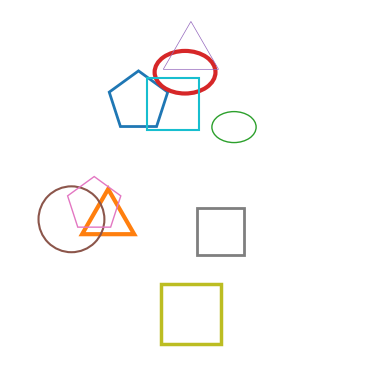[{"shape": "pentagon", "thickness": 2, "radius": 0.4, "center": [0.36, 0.736]}, {"shape": "triangle", "thickness": 3, "radius": 0.39, "center": [0.281, 0.431]}, {"shape": "oval", "thickness": 1, "radius": 0.29, "center": [0.608, 0.67]}, {"shape": "oval", "thickness": 3, "radius": 0.4, "center": [0.481, 0.812]}, {"shape": "triangle", "thickness": 0.5, "radius": 0.41, "center": [0.496, 0.861]}, {"shape": "circle", "thickness": 1.5, "radius": 0.43, "center": [0.186, 0.43]}, {"shape": "pentagon", "thickness": 1, "radius": 0.36, "center": [0.245, 0.469]}, {"shape": "square", "thickness": 2, "radius": 0.31, "center": [0.573, 0.398]}, {"shape": "square", "thickness": 2.5, "radius": 0.39, "center": [0.495, 0.185]}, {"shape": "square", "thickness": 1.5, "radius": 0.34, "center": [0.45, 0.731]}]